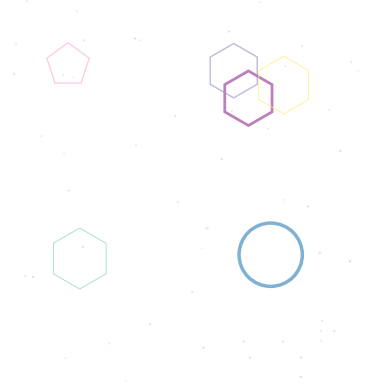[{"shape": "hexagon", "thickness": 0.5, "radius": 0.4, "center": [0.207, 0.328]}, {"shape": "hexagon", "thickness": 1, "radius": 0.35, "center": [0.607, 0.816]}, {"shape": "circle", "thickness": 2.5, "radius": 0.41, "center": [0.703, 0.338]}, {"shape": "pentagon", "thickness": 1, "radius": 0.29, "center": [0.177, 0.831]}, {"shape": "hexagon", "thickness": 2, "radius": 0.35, "center": [0.645, 0.745]}, {"shape": "hexagon", "thickness": 0.5, "radius": 0.37, "center": [0.737, 0.779]}]